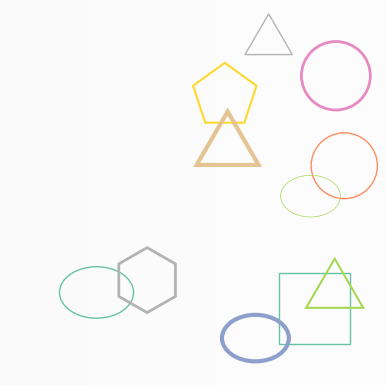[{"shape": "oval", "thickness": 1, "radius": 0.48, "center": [0.249, 0.24]}, {"shape": "square", "thickness": 1, "radius": 0.46, "center": [0.811, 0.198]}, {"shape": "circle", "thickness": 1, "radius": 0.43, "center": [0.888, 0.569]}, {"shape": "oval", "thickness": 3, "radius": 0.43, "center": [0.659, 0.122]}, {"shape": "circle", "thickness": 2, "radius": 0.44, "center": [0.867, 0.803]}, {"shape": "triangle", "thickness": 1.5, "radius": 0.43, "center": [0.864, 0.243]}, {"shape": "oval", "thickness": 0.5, "radius": 0.39, "center": [0.801, 0.491]}, {"shape": "pentagon", "thickness": 1.5, "radius": 0.43, "center": [0.58, 0.751]}, {"shape": "triangle", "thickness": 3, "radius": 0.46, "center": [0.587, 0.618]}, {"shape": "triangle", "thickness": 1, "radius": 0.35, "center": [0.693, 0.893]}, {"shape": "hexagon", "thickness": 2, "radius": 0.42, "center": [0.38, 0.272]}]